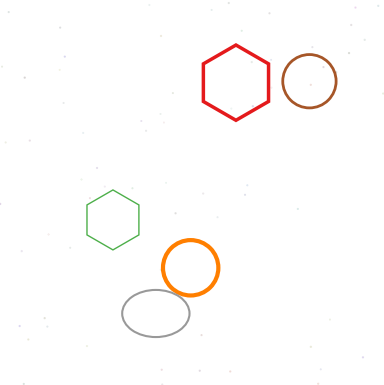[{"shape": "hexagon", "thickness": 2.5, "radius": 0.49, "center": [0.613, 0.785]}, {"shape": "hexagon", "thickness": 1, "radius": 0.39, "center": [0.293, 0.429]}, {"shape": "circle", "thickness": 3, "radius": 0.36, "center": [0.495, 0.304]}, {"shape": "circle", "thickness": 2, "radius": 0.35, "center": [0.804, 0.789]}, {"shape": "oval", "thickness": 1.5, "radius": 0.44, "center": [0.405, 0.186]}]